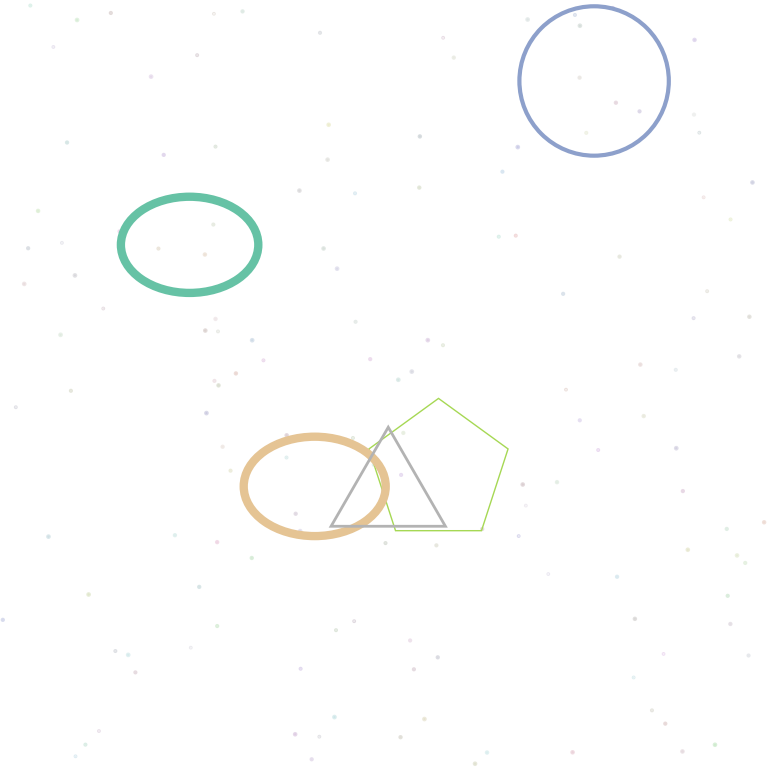[{"shape": "oval", "thickness": 3, "radius": 0.45, "center": [0.246, 0.682]}, {"shape": "circle", "thickness": 1.5, "radius": 0.49, "center": [0.772, 0.895]}, {"shape": "pentagon", "thickness": 0.5, "radius": 0.47, "center": [0.569, 0.388]}, {"shape": "oval", "thickness": 3, "radius": 0.46, "center": [0.409, 0.368]}, {"shape": "triangle", "thickness": 1, "radius": 0.43, "center": [0.504, 0.359]}]